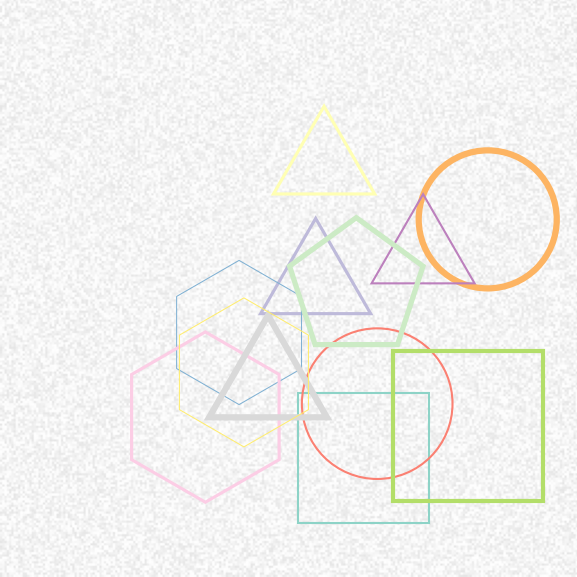[{"shape": "square", "thickness": 1, "radius": 0.56, "center": [0.629, 0.206]}, {"shape": "triangle", "thickness": 1.5, "radius": 0.51, "center": [0.561, 0.714]}, {"shape": "triangle", "thickness": 1.5, "radius": 0.55, "center": [0.547, 0.511]}, {"shape": "circle", "thickness": 1, "radius": 0.65, "center": [0.653, 0.3]}, {"shape": "hexagon", "thickness": 0.5, "radius": 0.62, "center": [0.414, 0.423]}, {"shape": "circle", "thickness": 3, "radius": 0.6, "center": [0.845, 0.619]}, {"shape": "square", "thickness": 2, "radius": 0.65, "center": [0.811, 0.261]}, {"shape": "hexagon", "thickness": 1.5, "radius": 0.74, "center": [0.356, 0.277]}, {"shape": "triangle", "thickness": 3, "radius": 0.59, "center": [0.464, 0.335]}, {"shape": "triangle", "thickness": 1, "radius": 0.51, "center": [0.733, 0.56]}, {"shape": "pentagon", "thickness": 2.5, "radius": 0.61, "center": [0.617, 0.501]}, {"shape": "hexagon", "thickness": 0.5, "radius": 0.65, "center": [0.422, 0.354]}]